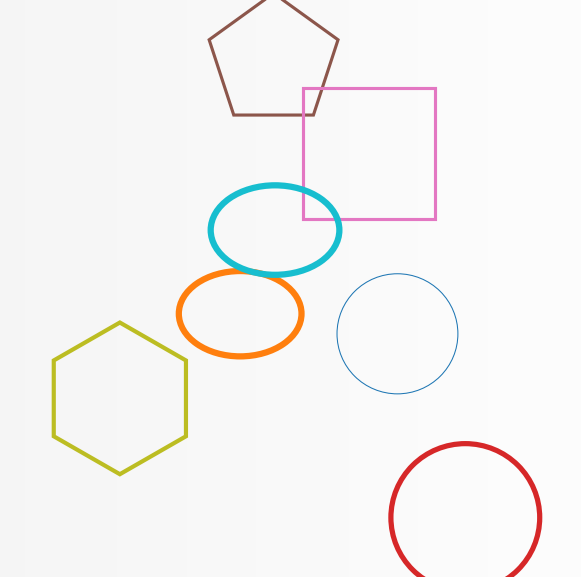[{"shape": "circle", "thickness": 0.5, "radius": 0.52, "center": [0.684, 0.421]}, {"shape": "oval", "thickness": 3, "radius": 0.53, "center": [0.413, 0.456]}, {"shape": "circle", "thickness": 2.5, "radius": 0.64, "center": [0.801, 0.103]}, {"shape": "pentagon", "thickness": 1.5, "radius": 0.58, "center": [0.471, 0.894]}, {"shape": "square", "thickness": 1.5, "radius": 0.57, "center": [0.635, 0.734]}, {"shape": "hexagon", "thickness": 2, "radius": 0.66, "center": [0.206, 0.309]}, {"shape": "oval", "thickness": 3, "radius": 0.55, "center": [0.473, 0.601]}]